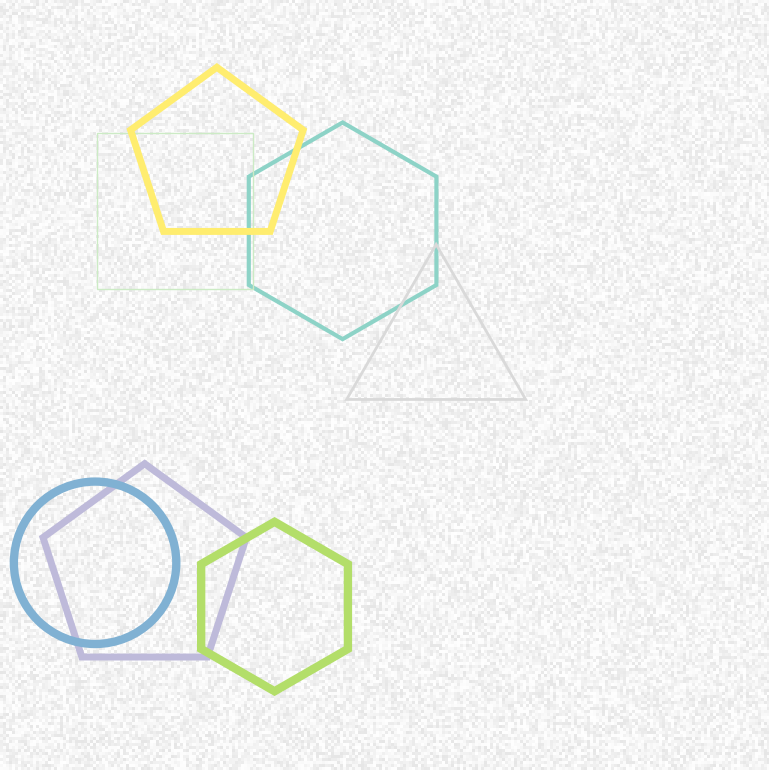[{"shape": "hexagon", "thickness": 1.5, "radius": 0.7, "center": [0.445, 0.7]}, {"shape": "pentagon", "thickness": 2.5, "radius": 0.69, "center": [0.188, 0.259]}, {"shape": "circle", "thickness": 3, "radius": 0.53, "center": [0.123, 0.269]}, {"shape": "hexagon", "thickness": 3, "radius": 0.55, "center": [0.357, 0.212]}, {"shape": "triangle", "thickness": 1, "radius": 0.67, "center": [0.566, 0.548]}, {"shape": "square", "thickness": 0.5, "radius": 0.51, "center": [0.228, 0.726]}, {"shape": "pentagon", "thickness": 2.5, "radius": 0.59, "center": [0.282, 0.795]}]